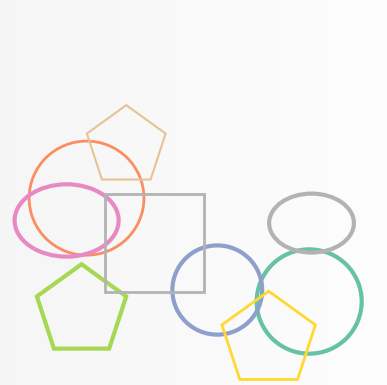[{"shape": "circle", "thickness": 3, "radius": 0.68, "center": [0.798, 0.217]}, {"shape": "circle", "thickness": 2, "radius": 0.74, "center": [0.223, 0.485]}, {"shape": "circle", "thickness": 3, "radius": 0.58, "center": [0.561, 0.247]}, {"shape": "oval", "thickness": 3, "radius": 0.67, "center": [0.172, 0.427]}, {"shape": "pentagon", "thickness": 3, "radius": 0.61, "center": [0.21, 0.193]}, {"shape": "pentagon", "thickness": 2, "radius": 0.63, "center": [0.693, 0.117]}, {"shape": "pentagon", "thickness": 1.5, "radius": 0.53, "center": [0.326, 0.62]}, {"shape": "square", "thickness": 2, "radius": 0.64, "center": [0.398, 0.37]}, {"shape": "oval", "thickness": 3, "radius": 0.55, "center": [0.804, 0.421]}]